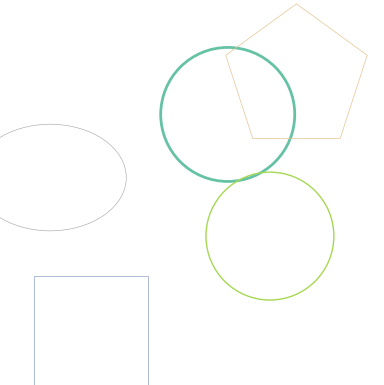[{"shape": "circle", "thickness": 2, "radius": 0.87, "center": [0.591, 0.703]}, {"shape": "square", "thickness": 0.5, "radius": 0.74, "center": [0.236, 0.134]}, {"shape": "circle", "thickness": 1, "radius": 0.83, "center": [0.701, 0.387]}, {"shape": "pentagon", "thickness": 0.5, "radius": 0.97, "center": [0.77, 0.797]}, {"shape": "oval", "thickness": 0.5, "radius": 0.99, "center": [0.13, 0.539]}]